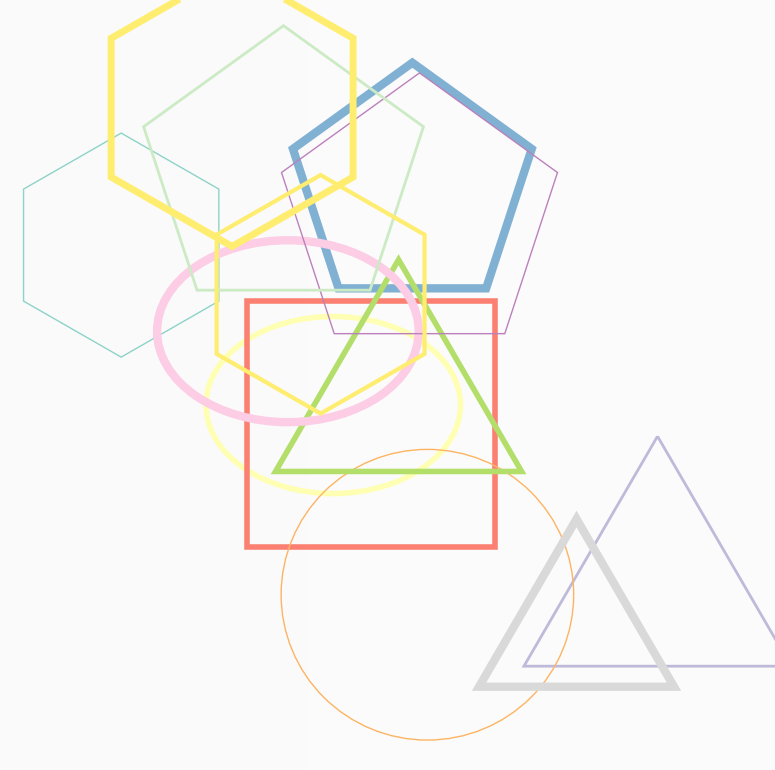[{"shape": "hexagon", "thickness": 0.5, "radius": 0.73, "center": [0.156, 0.682]}, {"shape": "oval", "thickness": 2, "radius": 0.82, "center": [0.43, 0.474]}, {"shape": "triangle", "thickness": 1, "radius": 1.0, "center": [0.848, 0.234]}, {"shape": "square", "thickness": 2, "radius": 0.8, "center": [0.478, 0.449]}, {"shape": "pentagon", "thickness": 3, "radius": 0.81, "center": [0.532, 0.757]}, {"shape": "circle", "thickness": 0.5, "radius": 0.94, "center": [0.551, 0.228]}, {"shape": "triangle", "thickness": 2, "radius": 0.92, "center": [0.514, 0.479]}, {"shape": "oval", "thickness": 3, "radius": 0.84, "center": [0.371, 0.57]}, {"shape": "triangle", "thickness": 3, "radius": 0.73, "center": [0.744, 0.181]}, {"shape": "pentagon", "thickness": 0.5, "radius": 0.94, "center": [0.541, 0.718]}, {"shape": "pentagon", "thickness": 1, "radius": 0.95, "center": [0.366, 0.777]}, {"shape": "hexagon", "thickness": 1.5, "radius": 0.77, "center": [0.414, 0.618]}, {"shape": "hexagon", "thickness": 2.5, "radius": 0.9, "center": [0.299, 0.86]}]